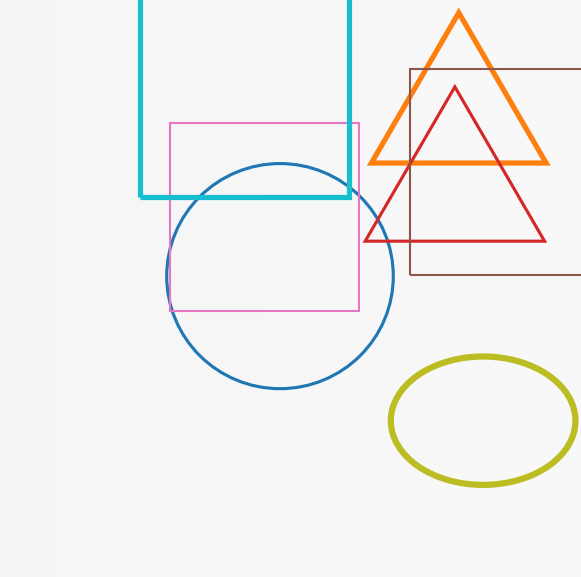[{"shape": "circle", "thickness": 1.5, "radius": 0.97, "center": [0.482, 0.521]}, {"shape": "triangle", "thickness": 2.5, "radius": 0.87, "center": [0.789, 0.804]}, {"shape": "triangle", "thickness": 1.5, "radius": 0.89, "center": [0.783, 0.671]}, {"shape": "square", "thickness": 1, "radius": 0.89, "center": [0.884, 0.702]}, {"shape": "square", "thickness": 1, "radius": 0.81, "center": [0.456, 0.623]}, {"shape": "oval", "thickness": 3, "radius": 0.79, "center": [0.831, 0.271]}, {"shape": "square", "thickness": 2.5, "radius": 0.9, "center": [0.42, 0.838]}]